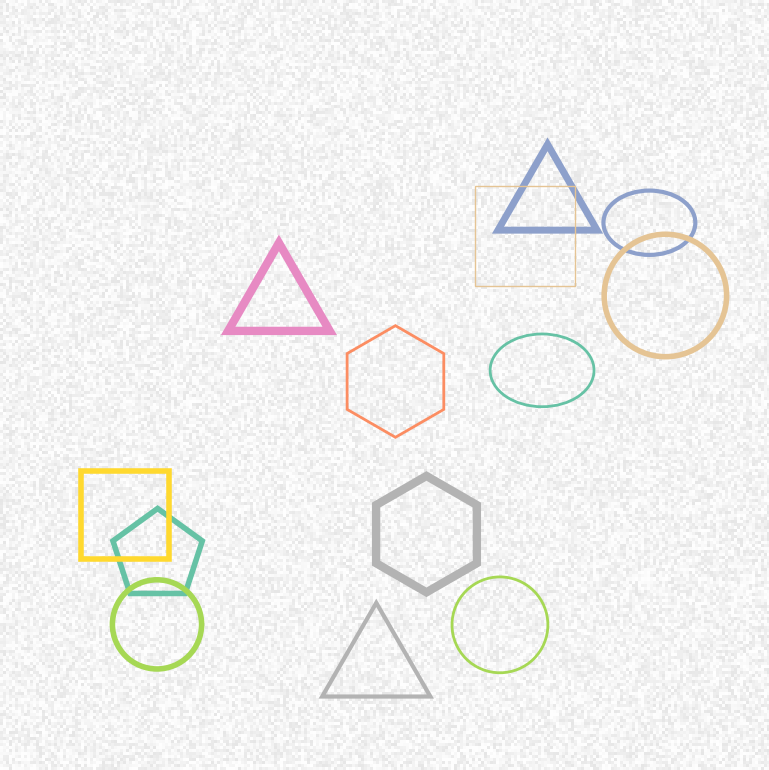[{"shape": "oval", "thickness": 1, "radius": 0.34, "center": [0.704, 0.519]}, {"shape": "pentagon", "thickness": 2, "radius": 0.31, "center": [0.205, 0.279]}, {"shape": "hexagon", "thickness": 1, "radius": 0.36, "center": [0.514, 0.505]}, {"shape": "triangle", "thickness": 2.5, "radius": 0.37, "center": [0.711, 0.738]}, {"shape": "oval", "thickness": 1.5, "radius": 0.3, "center": [0.843, 0.711]}, {"shape": "triangle", "thickness": 3, "radius": 0.38, "center": [0.362, 0.608]}, {"shape": "circle", "thickness": 2, "radius": 0.29, "center": [0.204, 0.189]}, {"shape": "circle", "thickness": 1, "radius": 0.31, "center": [0.649, 0.189]}, {"shape": "square", "thickness": 2, "radius": 0.29, "center": [0.162, 0.331]}, {"shape": "square", "thickness": 0.5, "radius": 0.33, "center": [0.682, 0.693]}, {"shape": "circle", "thickness": 2, "radius": 0.4, "center": [0.864, 0.616]}, {"shape": "hexagon", "thickness": 3, "radius": 0.38, "center": [0.554, 0.306]}, {"shape": "triangle", "thickness": 1.5, "radius": 0.41, "center": [0.489, 0.136]}]